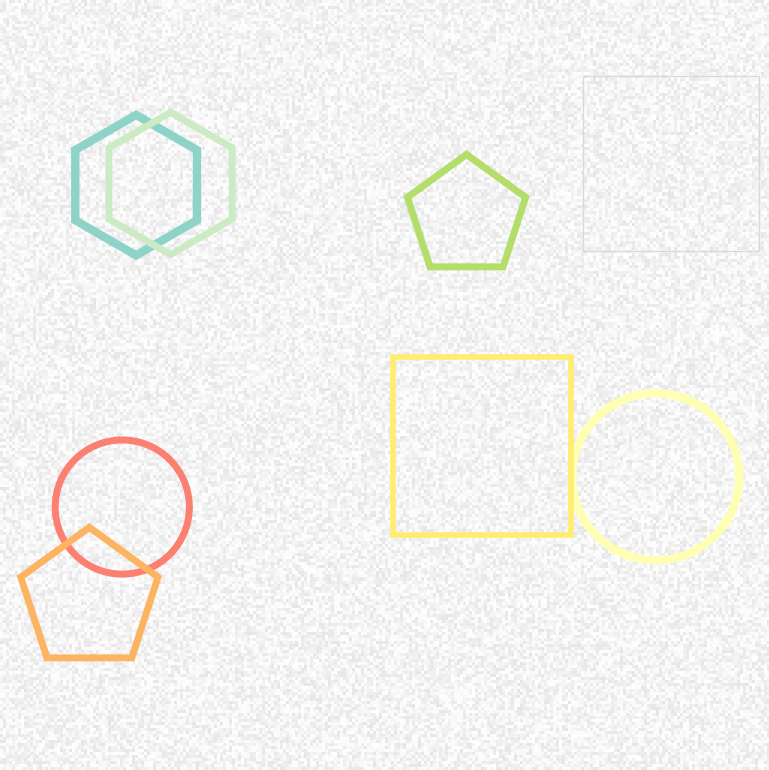[{"shape": "hexagon", "thickness": 3, "radius": 0.46, "center": [0.177, 0.76]}, {"shape": "circle", "thickness": 3, "radius": 0.54, "center": [0.851, 0.381]}, {"shape": "circle", "thickness": 2.5, "radius": 0.44, "center": [0.159, 0.341]}, {"shape": "pentagon", "thickness": 2.5, "radius": 0.47, "center": [0.116, 0.221]}, {"shape": "pentagon", "thickness": 2.5, "radius": 0.4, "center": [0.606, 0.719]}, {"shape": "square", "thickness": 0.5, "radius": 0.57, "center": [0.871, 0.788]}, {"shape": "hexagon", "thickness": 2.5, "radius": 0.46, "center": [0.222, 0.762]}, {"shape": "square", "thickness": 2, "radius": 0.58, "center": [0.626, 0.421]}]